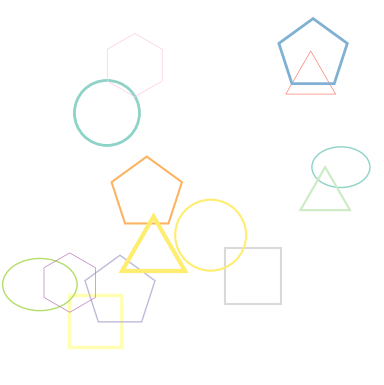[{"shape": "circle", "thickness": 2, "radius": 0.42, "center": [0.278, 0.707]}, {"shape": "oval", "thickness": 1, "radius": 0.38, "center": [0.886, 0.566]}, {"shape": "square", "thickness": 2.5, "radius": 0.34, "center": [0.247, 0.166]}, {"shape": "pentagon", "thickness": 1, "radius": 0.48, "center": [0.312, 0.241]}, {"shape": "triangle", "thickness": 0.5, "radius": 0.37, "center": [0.807, 0.793]}, {"shape": "pentagon", "thickness": 2, "radius": 0.47, "center": [0.813, 0.858]}, {"shape": "pentagon", "thickness": 1.5, "radius": 0.48, "center": [0.381, 0.497]}, {"shape": "oval", "thickness": 1, "radius": 0.48, "center": [0.104, 0.261]}, {"shape": "hexagon", "thickness": 0.5, "radius": 0.41, "center": [0.35, 0.831]}, {"shape": "square", "thickness": 1.5, "radius": 0.36, "center": [0.657, 0.284]}, {"shape": "hexagon", "thickness": 0.5, "radius": 0.39, "center": [0.181, 0.266]}, {"shape": "triangle", "thickness": 1.5, "radius": 0.37, "center": [0.845, 0.491]}, {"shape": "triangle", "thickness": 3, "radius": 0.47, "center": [0.399, 0.343]}, {"shape": "circle", "thickness": 1.5, "radius": 0.46, "center": [0.547, 0.389]}]